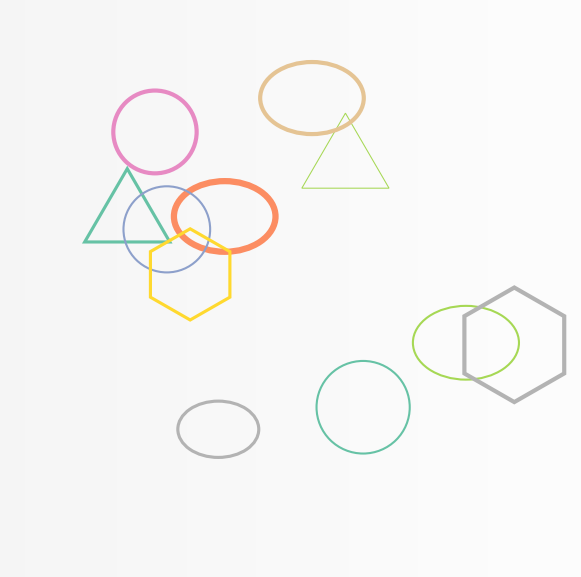[{"shape": "triangle", "thickness": 1.5, "radius": 0.42, "center": [0.219, 0.622]}, {"shape": "circle", "thickness": 1, "radius": 0.4, "center": [0.625, 0.294]}, {"shape": "oval", "thickness": 3, "radius": 0.44, "center": [0.387, 0.624]}, {"shape": "circle", "thickness": 1, "radius": 0.37, "center": [0.287, 0.602]}, {"shape": "circle", "thickness": 2, "radius": 0.36, "center": [0.267, 0.771]}, {"shape": "oval", "thickness": 1, "radius": 0.46, "center": [0.802, 0.406]}, {"shape": "triangle", "thickness": 0.5, "radius": 0.43, "center": [0.594, 0.717]}, {"shape": "hexagon", "thickness": 1.5, "radius": 0.39, "center": [0.327, 0.524]}, {"shape": "oval", "thickness": 2, "radius": 0.45, "center": [0.537, 0.829]}, {"shape": "oval", "thickness": 1.5, "radius": 0.35, "center": [0.376, 0.256]}, {"shape": "hexagon", "thickness": 2, "radius": 0.5, "center": [0.885, 0.402]}]